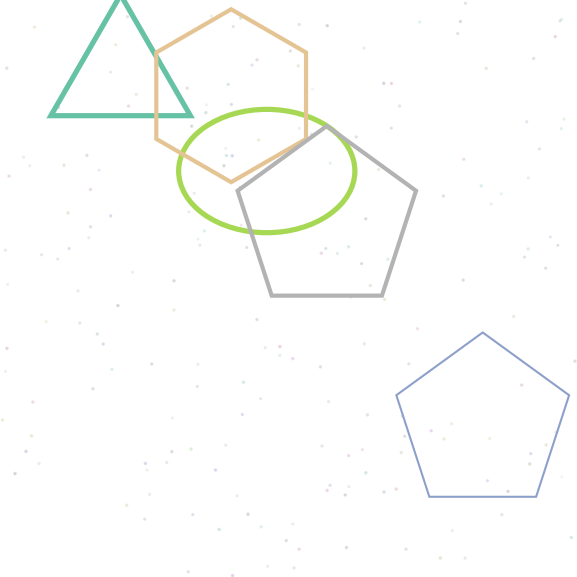[{"shape": "triangle", "thickness": 2.5, "radius": 0.7, "center": [0.209, 0.869]}, {"shape": "pentagon", "thickness": 1, "radius": 0.79, "center": [0.836, 0.266]}, {"shape": "oval", "thickness": 2.5, "radius": 0.76, "center": [0.462, 0.703]}, {"shape": "hexagon", "thickness": 2, "radius": 0.75, "center": [0.4, 0.833]}, {"shape": "pentagon", "thickness": 2, "radius": 0.81, "center": [0.566, 0.619]}]